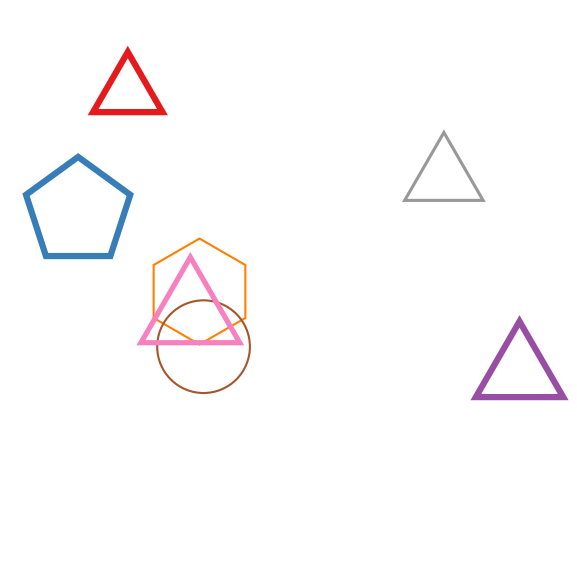[{"shape": "triangle", "thickness": 3, "radius": 0.35, "center": [0.221, 0.84]}, {"shape": "pentagon", "thickness": 3, "radius": 0.47, "center": [0.135, 0.633]}, {"shape": "triangle", "thickness": 3, "radius": 0.44, "center": [0.9, 0.355]}, {"shape": "hexagon", "thickness": 1, "radius": 0.46, "center": [0.345, 0.494]}, {"shape": "circle", "thickness": 1, "radius": 0.4, "center": [0.352, 0.399]}, {"shape": "triangle", "thickness": 2.5, "radius": 0.49, "center": [0.33, 0.455]}, {"shape": "triangle", "thickness": 1.5, "radius": 0.39, "center": [0.769, 0.691]}]